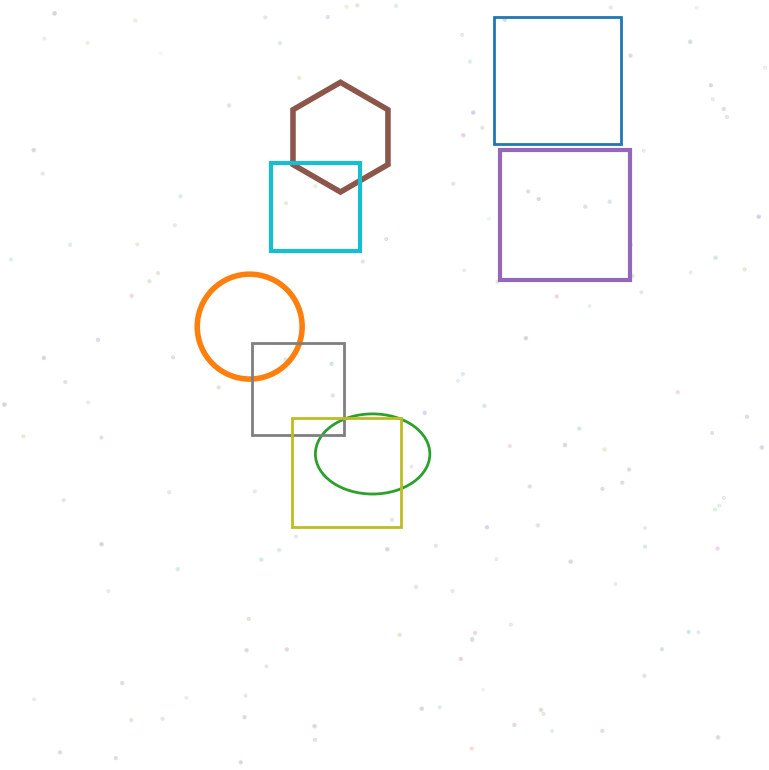[{"shape": "square", "thickness": 1, "radius": 0.41, "center": [0.724, 0.895]}, {"shape": "circle", "thickness": 2, "radius": 0.34, "center": [0.324, 0.576]}, {"shape": "oval", "thickness": 1, "radius": 0.37, "center": [0.484, 0.41]}, {"shape": "square", "thickness": 1.5, "radius": 0.42, "center": [0.734, 0.72]}, {"shape": "hexagon", "thickness": 2, "radius": 0.36, "center": [0.442, 0.822]}, {"shape": "square", "thickness": 1, "radius": 0.3, "center": [0.387, 0.495]}, {"shape": "square", "thickness": 1, "radius": 0.35, "center": [0.45, 0.386]}, {"shape": "square", "thickness": 1.5, "radius": 0.29, "center": [0.41, 0.731]}]